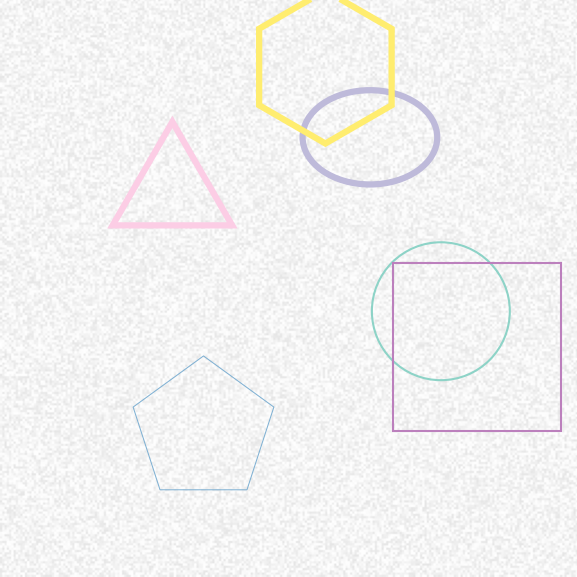[{"shape": "circle", "thickness": 1, "radius": 0.6, "center": [0.763, 0.46]}, {"shape": "oval", "thickness": 3, "radius": 0.58, "center": [0.641, 0.761]}, {"shape": "pentagon", "thickness": 0.5, "radius": 0.64, "center": [0.352, 0.255]}, {"shape": "triangle", "thickness": 3, "radius": 0.6, "center": [0.298, 0.669]}, {"shape": "square", "thickness": 1, "radius": 0.73, "center": [0.826, 0.398]}, {"shape": "hexagon", "thickness": 3, "radius": 0.66, "center": [0.563, 0.883]}]